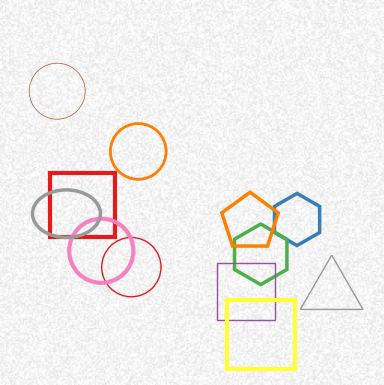[{"shape": "square", "thickness": 3, "radius": 0.42, "center": [0.213, 0.468]}, {"shape": "circle", "thickness": 1, "radius": 0.39, "center": [0.341, 0.306]}, {"shape": "hexagon", "thickness": 2.5, "radius": 0.34, "center": [0.772, 0.43]}, {"shape": "hexagon", "thickness": 2.5, "radius": 0.39, "center": [0.677, 0.339]}, {"shape": "square", "thickness": 1, "radius": 0.37, "center": [0.639, 0.243]}, {"shape": "pentagon", "thickness": 2.5, "radius": 0.39, "center": [0.649, 0.423]}, {"shape": "circle", "thickness": 2, "radius": 0.36, "center": [0.359, 0.607]}, {"shape": "square", "thickness": 3, "radius": 0.45, "center": [0.678, 0.131]}, {"shape": "circle", "thickness": 0.5, "radius": 0.36, "center": [0.149, 0.763]}, {"shape": "circle", "thickness": 3, "radius": 0.42, "center": [0.263, 0.349]}, {"shape": "oval", "thickness": 2.5, "radius": 0.44, "center": [0.173, 0.445]}, {"shape": "triangle", "thickness": 1, "radius": 0.47, "center": [0.862, 0.243]}]